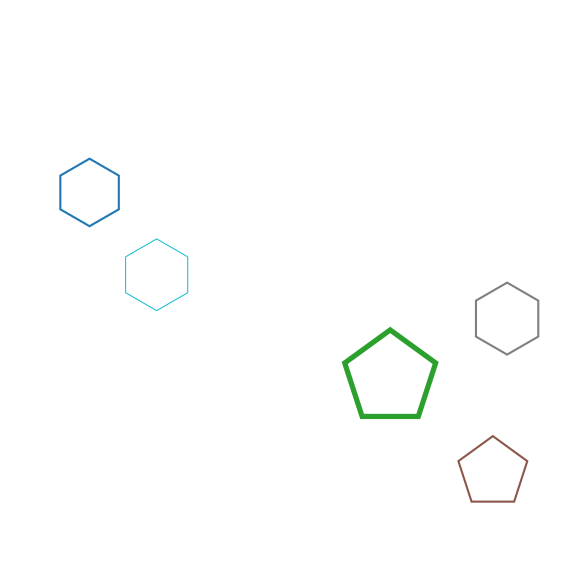[{"shape": "hexagon", "thickness": 1, "radius": 0.29, "center": [0.155, 0.666]}, {"shape": "pentagon", "thickness": 2.5, "radius": 0.41, "center": [0.676, 0.345]}, {"shape": "pentagon", "thickness": 1, "radius": 0.31, "center": [0.853, 0.181]}, {"shape": "hexagon", "thickness": 1, "radius": 0.31, "center": [0.878, 0.447]}, {"shape": "hexagon", "thickness": 0.5, "radius": 0.31, "center": [0.271, 0.523]}]